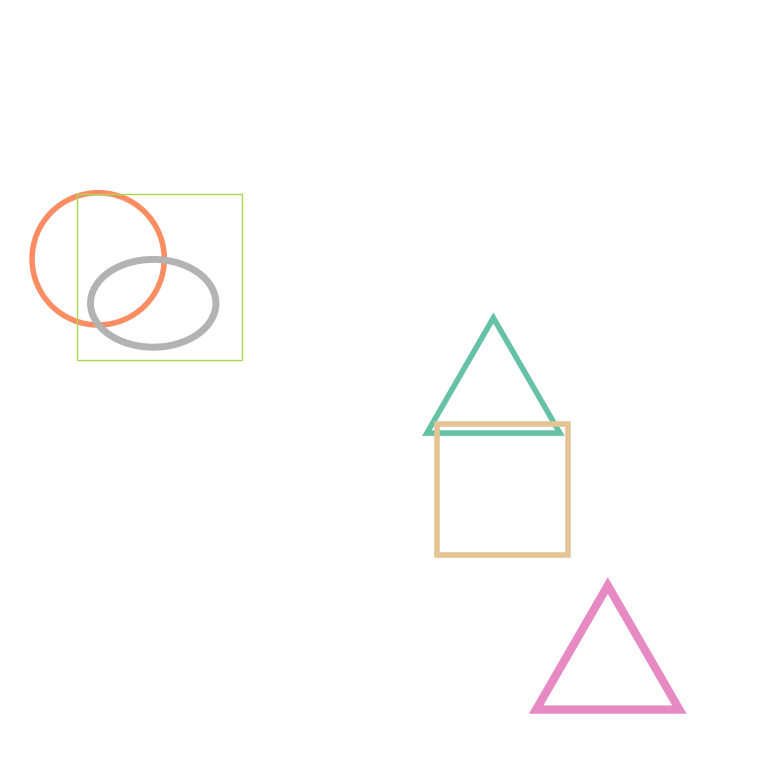[{"shape": "triangle", "thickness": 2, "radius": 0.5, "center": [0.641, 0.487]}, {"shape": "circle", "thickness": 2, "radius": 0.43, "center": [0.127, 0.664]}, {"shape": "triangle", "thickness": 3, "radius": 0.54, "center": [0.789, 0.132]}, {"shape": "square", "thickness": 0.5, "radius": 0.54, "center": [0.207, 0.64]}, {"shape": "square", "thickness": 2, "radius": 0.43, "center": [0.653, 0.364]}, {"shape": "oval", "thickness": 2.5, "radius": 0.41, "center": [0.199, 0.606]}]